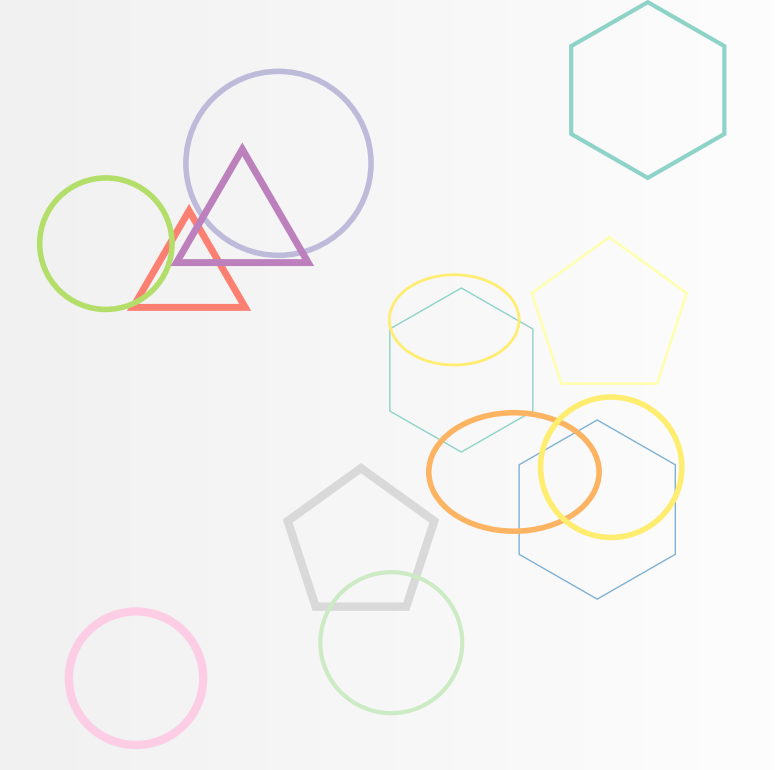[{"shape": "hexagon", "thickness": 0.5, "radius": 0.53, "center": [0.595, 0.519]}, {"shape": "hexagon", "thickness": 1.5, "radius": 0.57, "center": [0.836, 0.883]}, {"shape": "pentagon", "thickness": 1, "radius": 0.52, "center": [0.786, 0.587]}, {"shape": "circle", "thickness": 2, "radius": 0.6, "center": [0.359, 0.788]}, {"shape": "triangle", "thickness": 2.5, "radius": 0.42, "center": [0.244, 0.643]}, {"shape": "hexagon", "thickness": 0.5, "radius": 0.58, "center": [0.771, 0.338]}, {"shape": "oval", "thickness": 2, "radius": 0.55, "center": [0.663, 0.387]}, {"shape": "circle", "thickness": 2, "radius": 0.43, "center": [0.137, 0.684]}, {"shape": "circle", "thickness": 3, "radius": 0.43, "center": [0.175, 0.119]}, {"shape": "pentagon", "thickness": 3, "radius": 0.5, "center": [0.466, 0.293]}, {"shape": "triangle", "thickness": 2.5, "radius": 0.49, "center": [0.313, 0.708]}, {"shape": "circle", "thickness": 1.5, "radius": 0.46, "center": [0.505, 0.165]}, {"shape": "oval", "thickness": 1, "radius": 0.42, "center": [0.586, 0.585]}, {"shape": "circle", "thickness": 2, "radius": 0.46, "center": [0.789, 0.393]}]